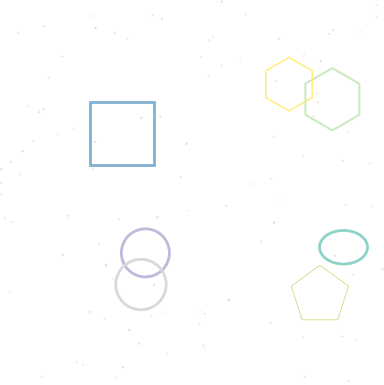[{"shape": "oval", "thickness": 2, "radius": 0.31, "center": [0.892, 0.358]}, {"shape": "circle", "thickness": 2, "radius": 0.31, "center": [0.378, 0.343]}, {"shape": "square", "thickness": 2, "radius": 0.41, "center": [0.317, 0.653]}, {"shape": "pentagon", "thickness": 0.5, "radius": 0.39, "center": [0.831, 0.233]}, {"shape": "circle", "thickness": 2, "radius": 0.33, "center": [0.366, 0.261]}, {"shape": "hexagon", "thickness": 1.5, "radius": 0.4, "center": [0.863, 0.742]}, {"shape": "hexagon", "thickness": 1, "radius": 0.35, "center": [0.751, 0.781]}]